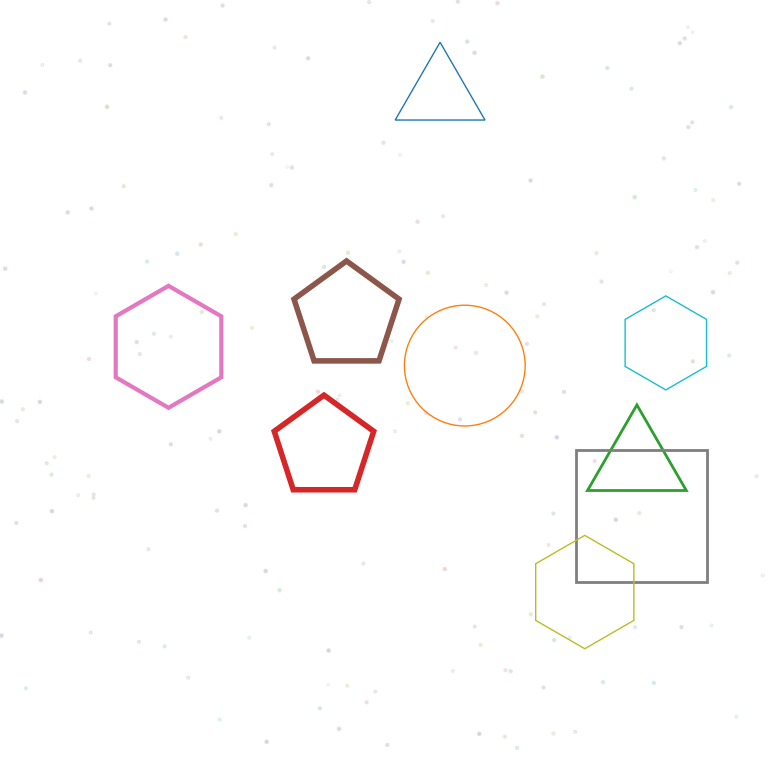[{"shape": "triangle", "thickness": 0.5, "radius": 0.34, "center": [0.572, 0.878]}, {"shape": "circle", "thickness": 0.5, "radius": 0.39, "center": [0.604, 0.525]}, {"shape": "triangle", "thickness": 1, "radius": 0.37, "center": [0.827, 0.4]}, {"shape": "pentagon", "thickness": 2, "radius": 0.34, "center": [0.421, 0.419]}, {"shape": "pentagon", "thickness": 2, "radius": 0.36, "center": [0.45, 0.589]}, {"shape": "hexagon", "thickness": 1.5, "radius": 0.4, "center": [0.219, 0.55]}, {"shape": "square", "thickness": 1, "radius": 0.43, "center": [0.833, 0.33]}, {"shape": "hexagon", "thickness": 0.5, "radius": 0.37, "center": [0.759, 0.231]}, {"shape": "hexagon", "thickness": 0.5, "radius": 0.31, "center": [0.865, 0.555]}]